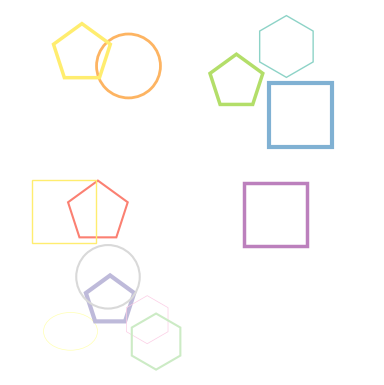[{"shape": "hexagon", "thickness": 1, "radius": 0.4, "center": [0.744, 0.879]}, {"shape": "oval", "thickness": 0.5, "radius": 0.35, "center": [0.183, 0.139]}, {"shape": "pentagon", "thickness": 3, "radius": 0.33, "center": [0.286, 0.219]}, {"shape": "pentagon", "thickness": 1.5, "radius": 0.41, "center": [0.254, 0.449]}, {"shape": "square", "thickness": 3, "radius": 0.41, "center": [0.781, 0.701]}, {"shape": "circle", "thickness": 2, "radius": 0.41, "center": [0.334, 0.829]}, {"shape": "pentagon", "thickness": 2.5, "radius": 0.36, "center": [0.614, 0.787]}, {"shape": "hexagon", "thickness": 0.5, "radius": 0.31, "center": [0.382, 0.17]}, {"shape": "circle", "thickness": 1.5, "radius": 0.41, "center": [0.281, 0.281]}, {"shape": "square", "thickness": 2.5, "radius": 0.41, "center": [0.715, 0.443]}, {"shape": "hexagon", "thickness": 1.5, "radius": 0.36, "center": [0.405, 0.113]}, {"shape": "square", "thickness": 1, "radius": 0.41, "center": [0.167, 0.451]}, {"shape": "pentagon", "thickness": 2.5, "radius": 0.39, "center": [0.213, 0.861]}]